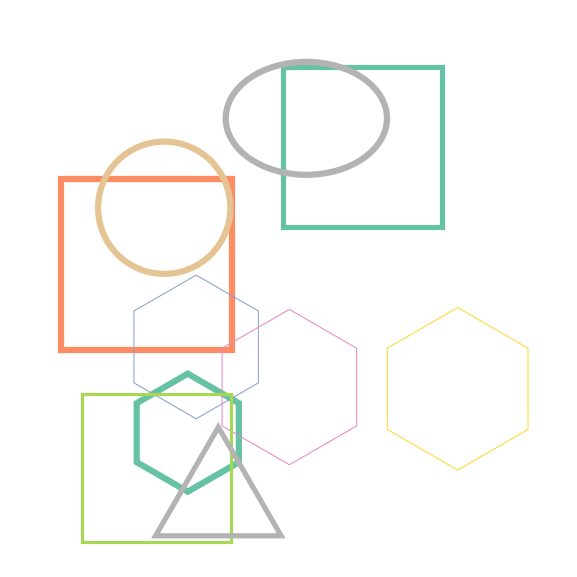[{"shape": "square", "thickness": 2.5, "radius": 0.69, "center": [0.628, 0.745]}, {"shape": "hexagon", "thickness": 3, "radius": 0.51, "center": [0.325, 0.25]}, {"shape": "square", "thickness": 3, "radius": 0.74, "center": [0.253, 0.542]}, {"shape": "hexagon", "thickness": 0.5, "radius": 0.62, "center": [0.34, 0.398]}, {"shape": "hexagon", "thickness": 0.5, "radius": 0.67, "center": [0.501, 0.329]}, {"shape": "square", "thickness": 1.5, "radius": 0.64, "center": [0.271, 0.188]}, {"shape": "hexagon", "thickness": 0.5, "radius": 0.7, "center": [0.792, 0.326]}, {"shape": "circle", "thickness": 3, "radius": 0.57, "center": [0.284, 0.639]}, {"shape": "triangle", "thickness": 2.5, "radius": 0.63, "center": [0.378, 0.134]}, {"shape": "oval", "thickness": 3, "radius": 0.7, "center": [0.531, 0.794]}]